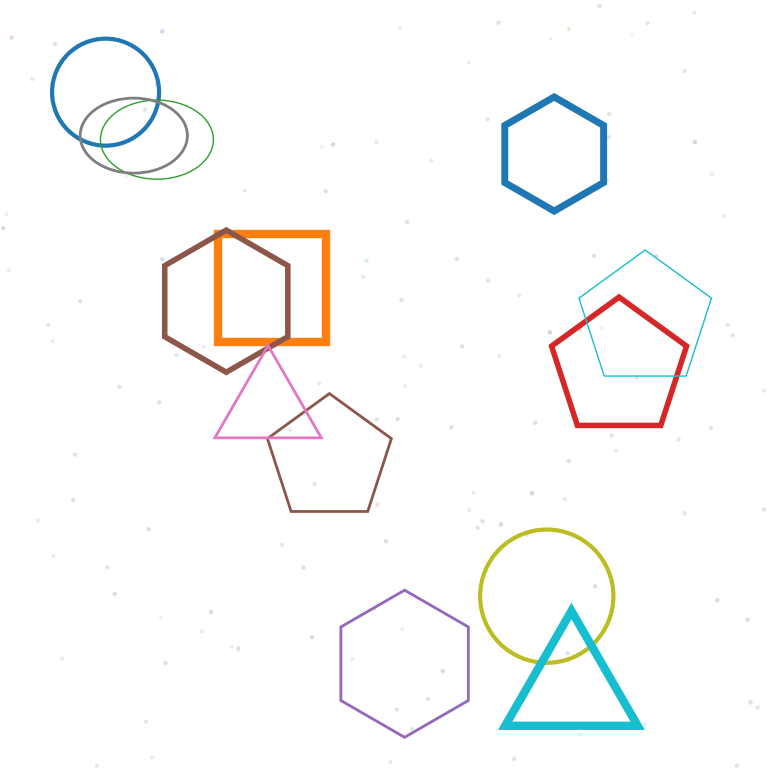[{"shape": "hexagon", "thickness": 2.5, "radius": 0.37, "center": [0.72, 0.8]}, {"shape": "circle", "thickness": 1.5, "radius": 0.35, "center": [0.137, 0.88]}, {"shape": "square", "thickness": 3, "radius": 0.35, "center": [0.353, 0.626]}, {"shape": "oval", "thickness": 0.5, "radius": 0.37, "center": [0.204, 0.819]}, {"shape": "pentagon", "thickness": 2, "radius": 0.46, "center": [0.804, 0.522]}, {"shape": "hexagon", "thickness": 1, "radius": 0.48, "center": [0.525, 0.138]}, {"shape": "hexagon", "thickness": 2, "radius": 0.46, "center": [0.294, 0.609]}, {"shape": "pentagon", "thickness": 1, "radius": 0.42, "center": [0.428, 0.404]}, {"shape": "triangle", "thickness": 1, "radius": 0.4, "center": [0.348, 0.471]}, {"shape": "oval", "thickness": 1, "radius": 0.35, "center": [0.174, 0.824]}, {"shape": "circle", "thickness": 1.5, "radius": 0.43, "center": [0.71, 0.226]}, {"shape": "pentagon", "thickness": 0.5, "radius": 0.45, "center": [0.838, 0.585]}, {"shape": "triangle", "thickness": 3, "radius": 0.5, "center": [0.742, 0.107]}]